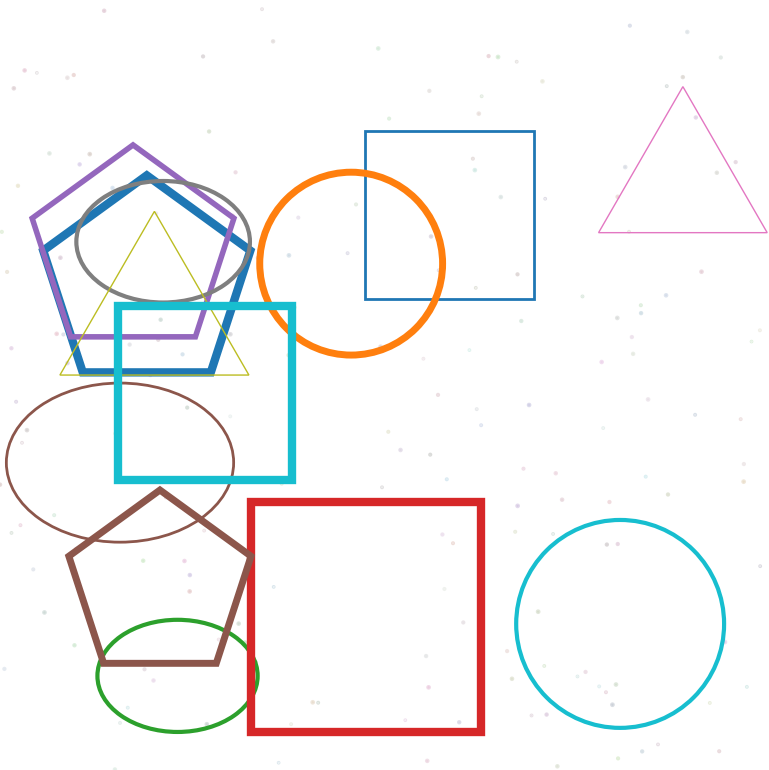[{"shape": "square", "thickness": 1, "radius": 0.55, "center": [0.584, 0.721]}, {"shape": "pentagon", "thickness": 3, "radius": 0.71, "center": [0.191, 0.631]}, {"shape": "circle", "thickness": 2.5, "radius": 0.59, "center": [0.456, 0.658]}, {"shape": "oval", "thickness": 1.5, "radius": 0.52, "center": [0.231, 0.122]}, {"shape": "square", "thickness": 3, "radius": 0.75, "center": [0.475, 0.199]}, {"shape": "pentagon", "thickness": 2, "radius": 0.69, "center": [0.173, 0.674]}, {"shape": "oval", "thickness": 1, "radius": 0.74, "center": [0.156, 0.399]}, {"shape": "pentagon", "thickness": 2.5, "radius": 0.62, "center": [0.208, 0.239]}, {"shape": "triangle", "thickness": 0.5, "radius": 0.63, "center": [0.887, 0.761]}, {"shape": "oval", "thickness": 1.5, "radius": 0.56, "center": [0.212, 0.686]}, {"shape": "triangle", "thickness": 0.5, "radius": 0.71, "center": [0.201, 0.584]}, {"shape": "circle", "thickness": 1.5, "radius": 0.68, "center": [0.805, 0.19]}, {"shape": "square", "thickness": 3, "radius": 0.56, "center": [0.267, 0.49]}]